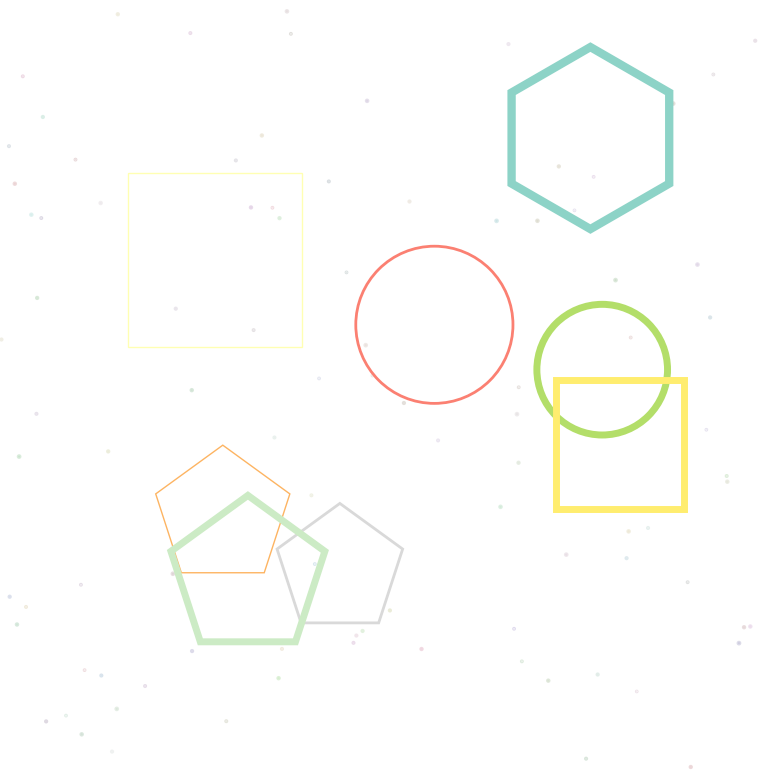[{"shape": "hexagon", "thickness": 3, "radius": 0.59, "center": [0.767, 0.821]}, {"shape": "square", "thickness": 0.5, "radius": 0.57, "center": [0.279, 0.662]}, {"shape": "circle", "thickness": 1, "radius": 0.51, "center": [0.564, 0.578]}, {"shape": "pentagon", "thickness": 0.5, "radius": 0.46, "center": [0.289, 0.33]}, {"shape": "circle", "thickness": 2.5, "radius": 0.42, "center": [0.782, 0.52]}, {"shape": "pentagon", "thickness": 1, "radius": 0.43, "center": [0.441, 0.26]}, {"shape": "pentagon", "thickness": 2.5, "radius": 0.53, "center": [0.322, 0.252]}, {"shape": "square", "thickness": 2.5, "radius": 0.42, "center": [0.805, 0.423]}]